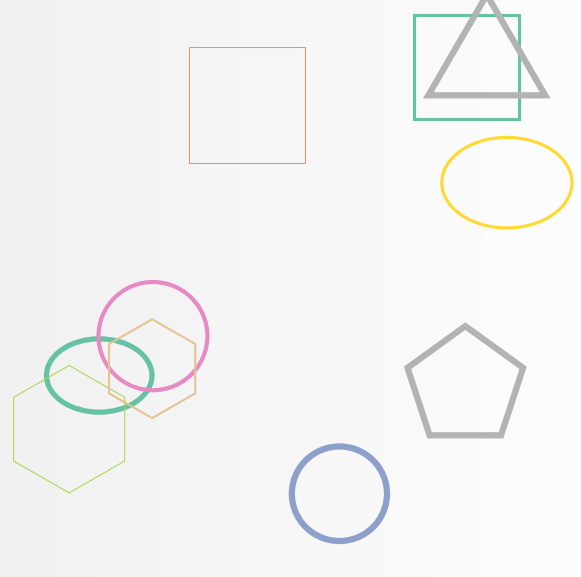[{"shape": "oval", "thickness": 2.5, "radius": 0.45, "center": [0.171, 0.349]}, {"shape": "square", "thickness": 1.5, "radius": 0.45, "center": [0.803, 0.883]}, {"shape": "square", "thickness": 0.5, "radius": 0.5, "center": [0.425, 0.818]}, {"shape": "circle", "thickness": 3, "radius": 0.41, "center": [0.584, 0.144]}, {"shape": "circle", "thickness": 2, "radius": 0.47, "center": [0.263, 0.417]}, {"shape": "hexagon", "thickness": 0.5, "radius": 0.55, "center": [0.119, 0.256]}, {"shape": "oval", "thickness": 1.5, "radius": 0.56, "center": [0.872, 0.683]}, {"shape": "hexagon", "thickness": 1, "radius": 0.43, "center": [0.262, 0.361]}, {"shape": "pentagon", "thickness": 3, "radius": 0.52, "center": [0.801, 0.33]}, {"shape": "triangle", "thickness": 3, "radius": 0.58, "center": [0.837, 0.892]}]